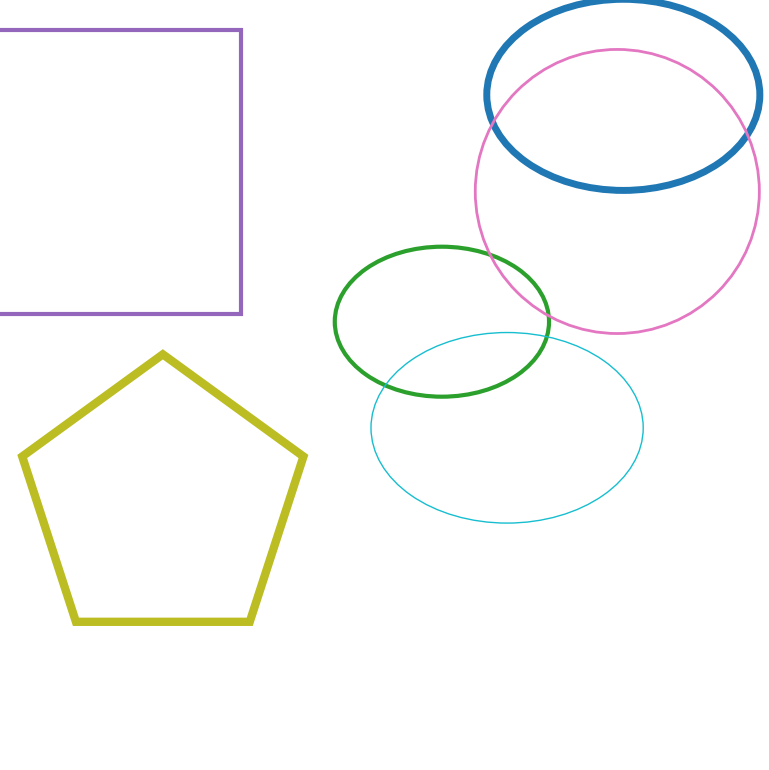[{"shape": "oval", "thickness": 2.5, "radius": 0.89, "center": [0.809, 0.877]}, {"shape": "oval", "thickness": 1.5, "radius": 0.7, "center": [0.574, 0.582]}, {"shape": "square", "thickness": 1.5, "radius": 0.92, "center": [0.129, 0.776]}, {"shape": "circle", "thickness": 1, "radius": 0.92, "center": [0.802, 0.751]}, {"shape": "pentagon", "thickness": 3, "radius": 0.96, "center": [0.211, 0.348]}, {"shape": "oval", "thickness": 0.5, "radius": 0.88, "center": [0.659, 0.444]}]